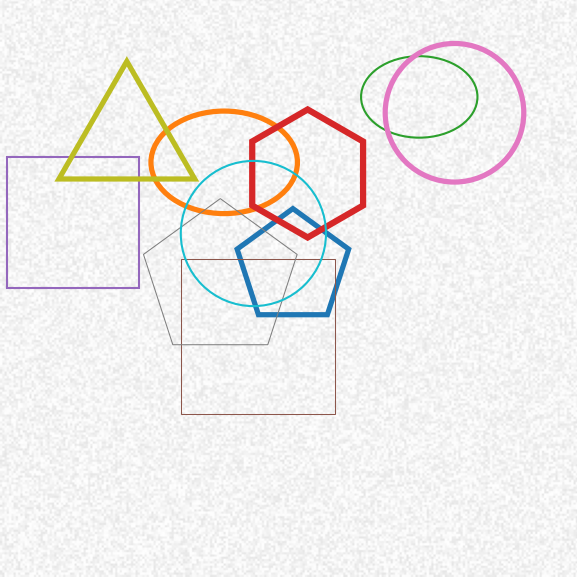[{"shape": "pentagon", "thickness": 2.5, "radius": 0.51, "center": [0.507, 0.536]}, {"shape": "oval", "thickness": 2.5, "radius": 0.63, "center": [0.388, 0.718]}, {"shape": "oval", "thickness": 1, "radius": 0.5, "center": [0.726, 0.831]}, {"shape": "hexagon", "thickness": 3, "radius": 0.55, "center": [0.533, 0.699]}, {"shape": "square", "thickness": 1, "radius": 0.57, "center": [0.126, 0.614]}, {"shape": "square", "thickness": 0.5, "radius": 0.67, "center": [0.447, 0.416]}, {"shape": "circle", "thickness": 2.5, "radius": 0.6, "center": [0.787, 0.804]}, {"shape": "pentagon", "thickness": 0.5, "radius": 0.7, "center": [0.381, 0.515]}, {"shape": "triangle", "thickness": 2.5, "radius": 0.68, "center": [0.22, 0.757]}, {"shape": "circle", "thickness": 1, "radius": 0.63, "center": [0.439, 0.595]}]